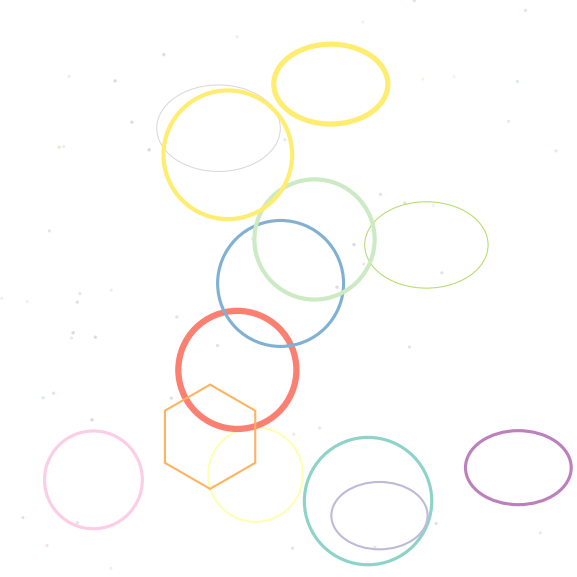[{"shape": "circle", "thickness": 1.5, "radius": 0.55, "center": [0.637, 0.131]}, {"shape": "circle", "thickness": 1, "radius": 0.41, "center": [0.442, 0.177]}, {"shape": "oval", "thickness": 1, "radius": 0.42, "center": [0.657, 0.106]}, {"shape": "circle", "thickness": 3, "radius": 0.51, "center": [0.411, 0.359]}, {"shape": "circle", "thickness": 1.5, "radius": 0.55, "center": [0.486, 0.508]}, {"shape": "hexagon", "thickness": 1, "radius": 0.45, "center": [0.364, 0.243]}, {"shape": "oval", "thickness": 0.5, "radius": 0.53, "center": [0.738, 0.575]}, {"shape": "circle", "thickness": 1.5, "radius": 0.42, "center": [0.162, 0.168]}, {"shape": "oval", "thickness": 0.5, "radius": 0.53, "center": [0.378, 0.777]}, {"shape": "oval", "thickness": 1.5, "radius": 0.46, "center": [0.898, 0.189]}, {"shape": "circle", "thickness": 2, "radius": 0.52, "center": [0.545, 0.585]}, {"shape": "oval", "thickness": 2.5, "radius": 0.49, "center": [0.573, 0.853]}, {"shape": "circle", "thickness": 2, "radius": 0.56, "center": [0.394, 0.731]}]